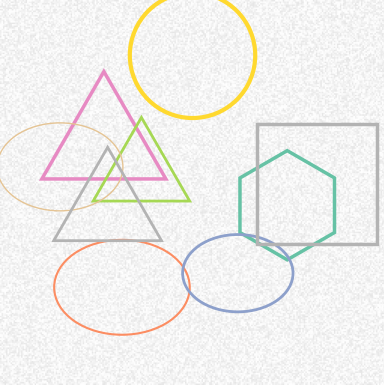[{"shape": "hexagon", "thickness": 2.5, "radius": 0.71, "center": [0.746, 0.467]}, {"shape": "oval", "thickness": 1.5, "radius": 0.88, "center": [0.317, 0.254]}, {"shape": "oval", "thickness": 2, "radius": 0.72, "center": [0.618, 0.29]}, {"shape": "triangle", "thickness": 2.5, "radius": 0.93, "center": [0.27, 0.628]}, {"shape": "triangle", "thickness": 2, "radius": 0.72, "center": [0.367, 0.55]}, {"shape": "circle", "thickness": 3, "radius": 0.81, "center": [0.5, 0.856]}, {"shape": "oval", "thickness": 1, "radius": 0.82, "center": [0.156, 0.567]}, {"shape": "square", "thickness": 2.5, "radius": 0.78, "center": [0.823, 0.523]}, {"shape": "triangle", "thickness": 2, "radius": 0.81, "center": [0.28, 0.456]}]